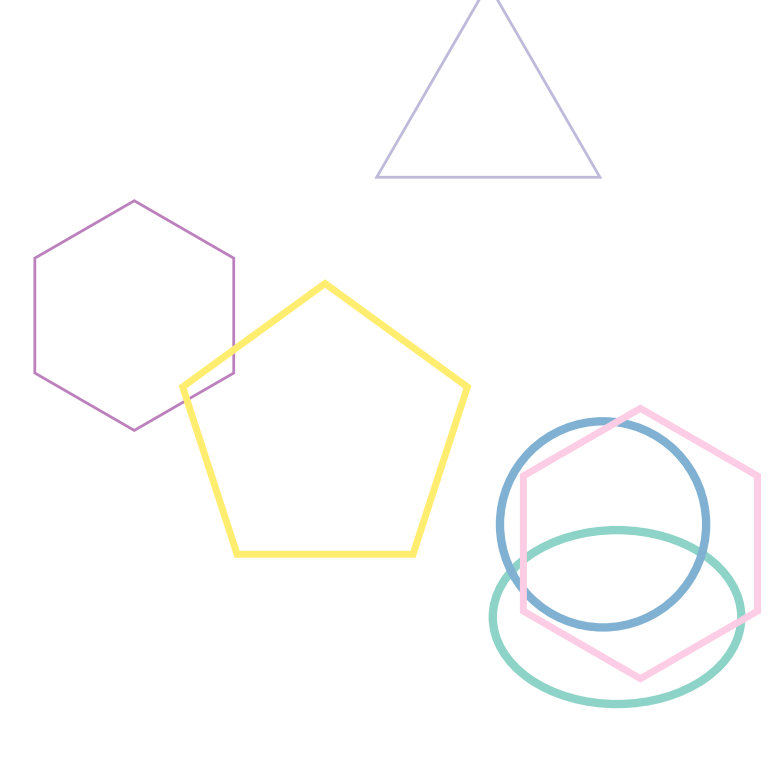[{"shape": "oval", "thickness": 3, "radius": 0.81, "center": [0.801, 0.199]}, {"shape": "triangle", "thickness": 1, "radius": 0.84, "center": [0.634, 0.853]}, {"shape": "circle", "thickness": 3, "radius": 0.67, "center": [0.783, 0.319]}, {"shape": "hexagon", "thickness": 2.5, "radius": 0.88, "center": [0.832, 0.294]}, {"shape": "hexagon", "thickness": 1, "radius": 0.75, "center": [0.174, 0.59]}, {"shape": "pentagon", "thickness": 2.5, "radius": 0.97, "center": [0.422, 0.437]}]